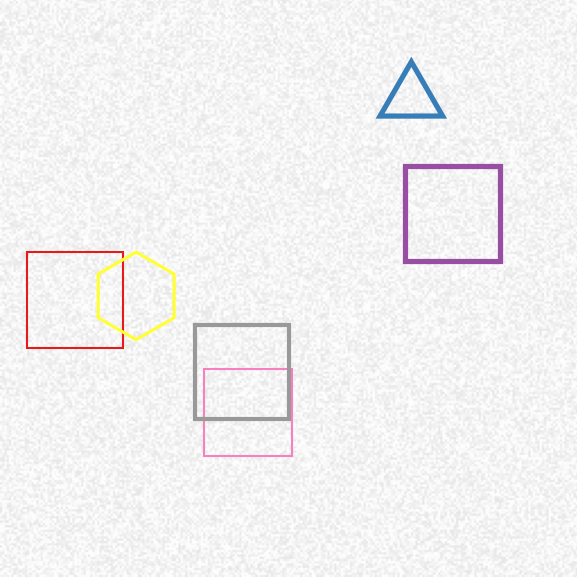[{"shape": "square", "thickness": 1, "radius": 0.42, "center": [0.13, 0.48]}, {"shape": "triangle", "thickness": 2.5, "radius": 0.31, "center": [0.712, 0.829]}, {"shape": "square", "thickness": 2.5, "radius": 0.41, "center": [0.784, 0.629]}, {"shape": "hexagon", "thickness": 1.5, "radius": 0.38, "center": [0.236, 0.487]}, {"shape": "square", "thickness": 1, "radius": 0.38, "center": [0.429, 0.285]}, {"shape": "square", "thickness": 2, "radius": 0.41, "center": [0.419, 0.354]}]